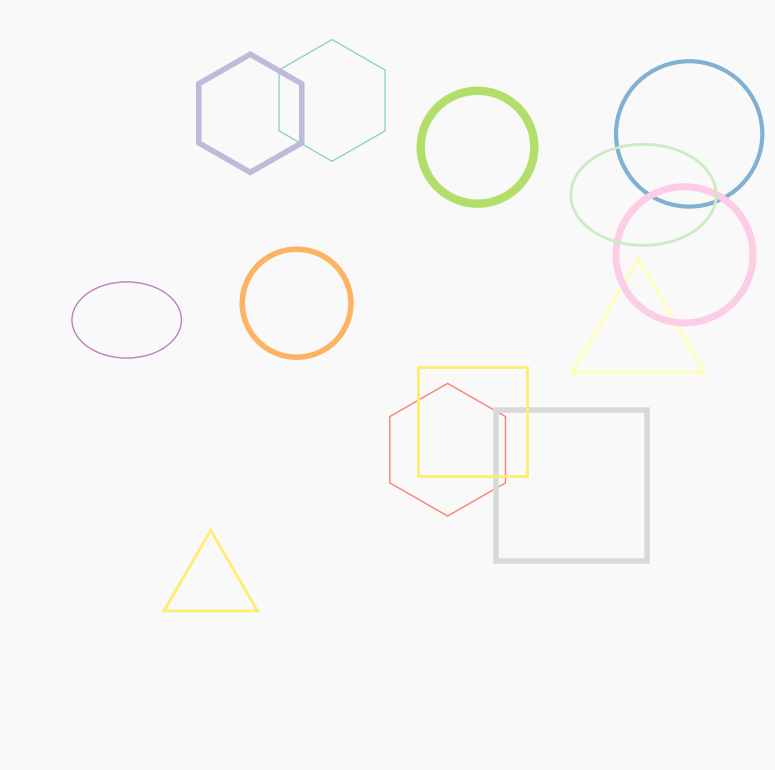[{"shape": "hexagon", "thickness": 0.5, "radius": 0.4, "center": [0.428, 0.87]}, {"shape": "triangle", "thickness": 1, "radius": 0.49, "center": [0.824, 0.565]}, {"shape": "hexagon", "thickness": 2, "radius": 0.38, "center": [0.323, 0.853]}, {"shape": "hexagon", "thickness": 0.5, "radius": 0.43, "center": [0.578, 0.416]}, {"shape": "circle", "thickness": 1.5, "radius": 0.47, "center": [0.889, 0.826]}, {"shape": "circle", "thickness": 2, "radius": 0.35, "center": [0.383, 0.606]}, {"shape": "circle", "thickness": 3, "radius": 0.37, "center": [0.616, 0.809]}, {"shape": "circle", "thickness": 2.5, "radius": 0.44, "center": [0.883, 0.669]}, {"shape": "square", "thickness": 2, "radius": 0.49, "center": [0.737, 0.37]}, {"shape": "oval", "thickness": 0.5, "radius": 0.35, "center": [0.163, 0.584]}, {"shape": "oval", "thickness": 1, "radius": 0.47, "center": [0.83, 0.747]}, {"shape": "square", "thickness": 1, "radius": 0.35, "center": [0.61, 0.452]}, {"shape": "triangle", "thickness": 1, "radius": 0.35, "center": [0.272, 0.241]}]